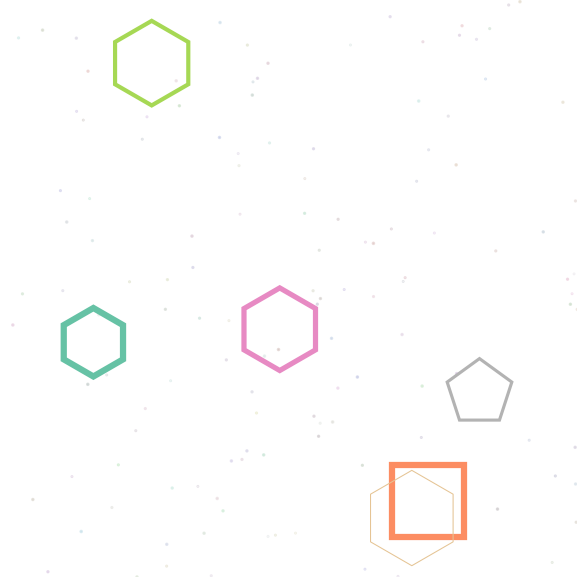[{"shape": "hexagon", "thickness": 3, "radius": 0.3, "center": [0.162, 0.407]}, {"shape": "square", "thickness": 3, "radius": 0.31, "center": [0.741, 0.131]}, {"shape": "hexagon", "thickness": 2.5, "radius": 0.36, "center": [0.484, 0.429]}, {"shape": "hexagon", "thickness": 2, "radius": 0.37, "center": [0.263, 0.89]}, {"shape": "hexagon", "thickness": 0.5, "radius": 0.41, "center": [0.713, 0.102]}, {"shape": "pentagon", "thickness": 1.5, "radius": 0.29, "center": [0.83, 0.319]}]